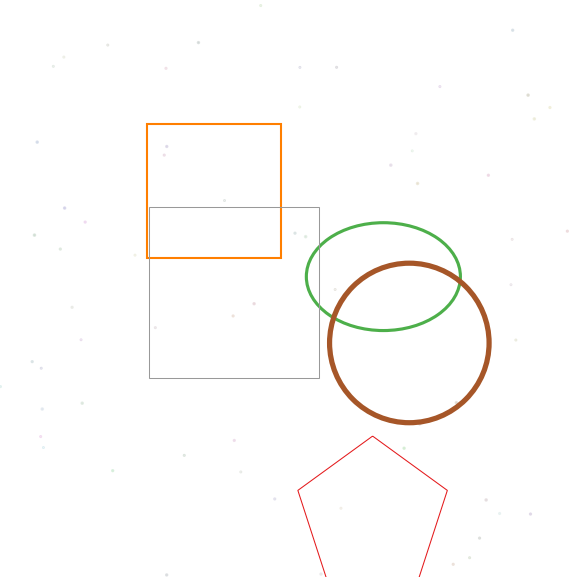[{"shape": "pentagon", "thickness": 0.5, "radius": 0.68, "center": [0.645, 0.108]}, {"shape": "oval", "thickness": 1.5, "radius": 0.67, "center": [0.664, 0.52]}, {"shape": "square", "thickness": 1, "radius": 0.58, "center": [0.37, 0.668]}, {"shape": "circle", "thickness": 2.5, "radius": 0.69, "center": [0.709, 0.405]}, {"shape": "square", "thickness": 0.5, "radius": 0.74, "center": [0.405, 0.493]}]